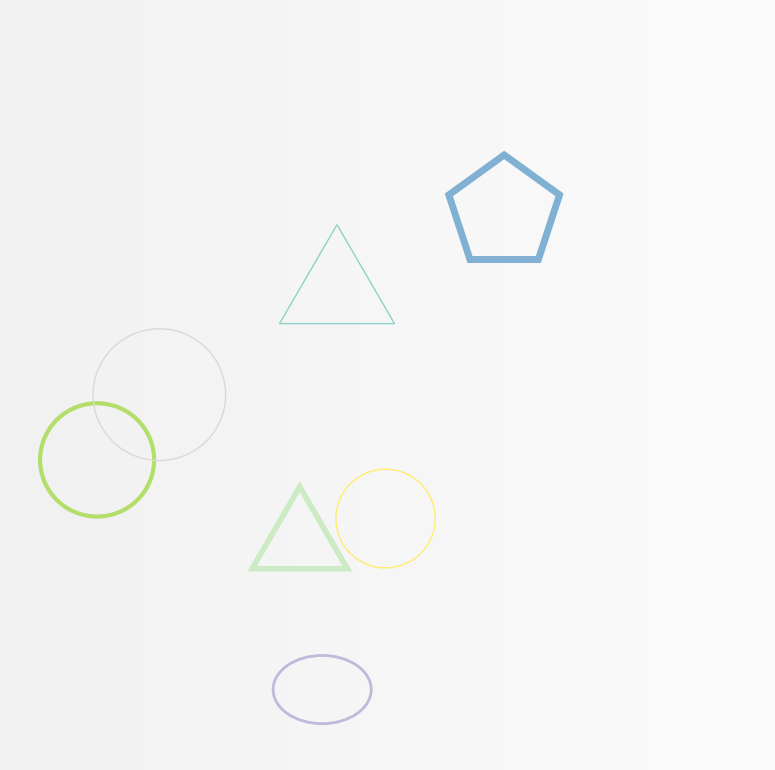[{"shape": "triangle", "thickness": 0.5, "radius": 0.43, "center": [0.435, 0.623]}, {"shape": "oval", "thickness": 1, "radius": 0.32, "center": [0.416, 0.104]}, {"shape": "pentagon", "thickness": 2.5, "radius": 0.38, "center": [0.651, 0.724]}, {"shape": "circle", "thickness": 1.5, "radius": 0.37, "center": [0.125, 0.403]}, {"shape": "circle", "thickness": 0.5, "radius": 0.43, "center": [0.206, 0.487]}, {"shape": "triangle", "thickness": 2, "radius": 0.35, "center": [0.387, 0.297]}, {"shape": "circle", "thickness": 0.5, "radius": 0.32, "center": [0.497, 0.327]}]